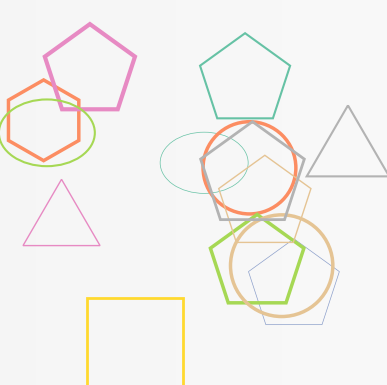[{"shape": "pentagon", "thickness": 1.5, "radius": 0.61, "center": [0.632, 0.792]}, {"shape": "oval", "thickness": 0.5, "radius": 0.57, "center": [0.527, 0.577]}, {"shape": "hexagon", "thickness": 2.5, "radius": 0.52, "center": [0.113, 0.688]}, {"shape": "circle", "thickness": 2.5, "radius": 0.6, "center": [0.644, 0.564]}, {"shape": "pentagon", "thickness": 0.5, "radius": 0.62, "center": [0.759, 0.256]}, {"shape": "triangle", "thickness": 1, "radius": 0.57, "center": [0.159, 0.419]}, {"shape": "pentagon", "thickness": 3, "radius": 0.61, "center": [0.232, 0.815]}, {"shape": "oval", "thickness": 1.5, "radius": 0.62, "center": [0.121, 0.655]}, {"shape": "pentagon", "thickness": 2.5, "radius": 0.63, "center": [0.664, 0.316]}, {"shape": "square", "thickness": 2, "radius": 0.62, "center": [0.349, 0.101]}, {"shape": "circle", "thickness": 2.5, "radius": 0.66, "center": [0.727, 0.31]}, {"shape": "pentagon", "thickness": 1, "radius": 0.63, "center": [0.683, 0.472]}, {"shape": "pentagon", "thickness": 2, "radius": 0.7, "center": [0.652, 0.543]}, {"shape": "triangle", "thickness": 1.5, "radius": 0.61, "center": [0.898, 0.603]}]